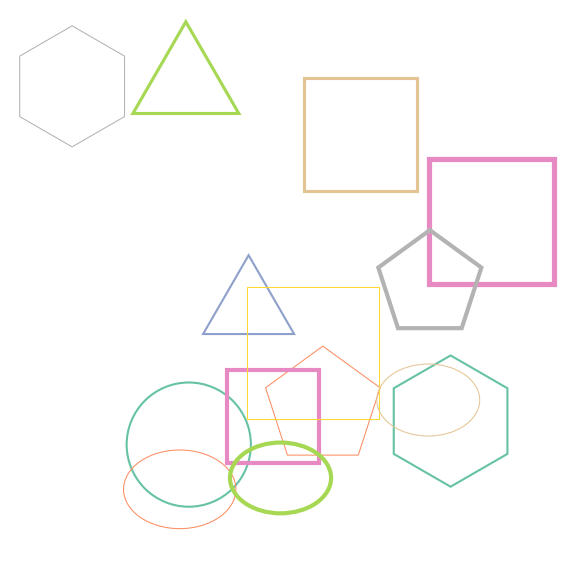[{"shape": "hexagon", "thickness": 1, "radius": 0.57, "center": [0.78, 0.27]}, {"shape": "circle", "thickness": 1, "radius": 0.54, "center": [0.327, 0.229]}, {"shape": "oval", "thickness": 0.5, "radius": 0.49, "center": [0.311, 0.152]}, {"shape": "pentagon", "thickness": 0.5, "radius": 0.52, "center": [0.559, 0.295]}, {"shape": "triangle", "thickness": 1, "radius": 0.45, "center": [0.431, 0.466]}, {"shape": "square", "thickness": 2, "radius": 0.4, "center": [0.473, 0.278]}, {"shape": "square", "thickness": 2.5, "radius": 0.54, "center": [0.851, 0.616]}, {"shape": "oval", "thickness": 2, "radius": 0.44, "center": [0.486, 0.172]}, {"shape": "triangle", "thickness": 1.5, "radius": 0.53, "center": [0.322, 0.856]}, {"shape": "square", "thickness": 0.5, "radius": 0.57, "center": [0.542, 0.387]}, {"shape": "square", "thickness": 1.5, "radius": 0.49, "center": [0.624, 0.767]}, {"shape": "oval", "thickness": 0.5, "radius": 0.45, "center": [0.742, 0.306]}, {"shape": "hexagon", "thickness": 0.5, "radius": 0.52, "center": [0.125, 0.85]}, {"shape": "pentagon", "thickness": 2, "radius": 0.47, "center": [0.744, 0.507]}]